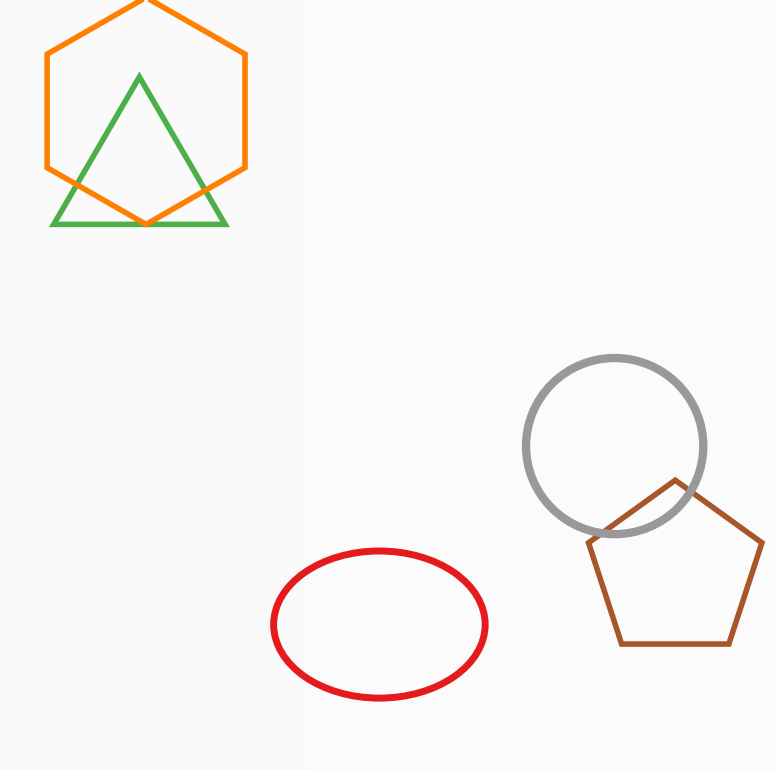[{"shape": "oval", "thickness": 2.5, "radius": 0.68, "center": [0.49, 0.189]}, {"shape": "triangle", "thickness": 2, "radius": 0.64, "center": [0.18, 0.772]}, {"shape": "hexagon", "thickness": 2, "radius": 0.74, "center": [0.188, 0.856]}, {"shape": "pentagon", "thickness": 2, "radius": 0.59, "center": [0.871, 0.259]}, {"shape": "circle", "thickness": 3, "radius": 0.57, "center": [0.793, 0.421]}]